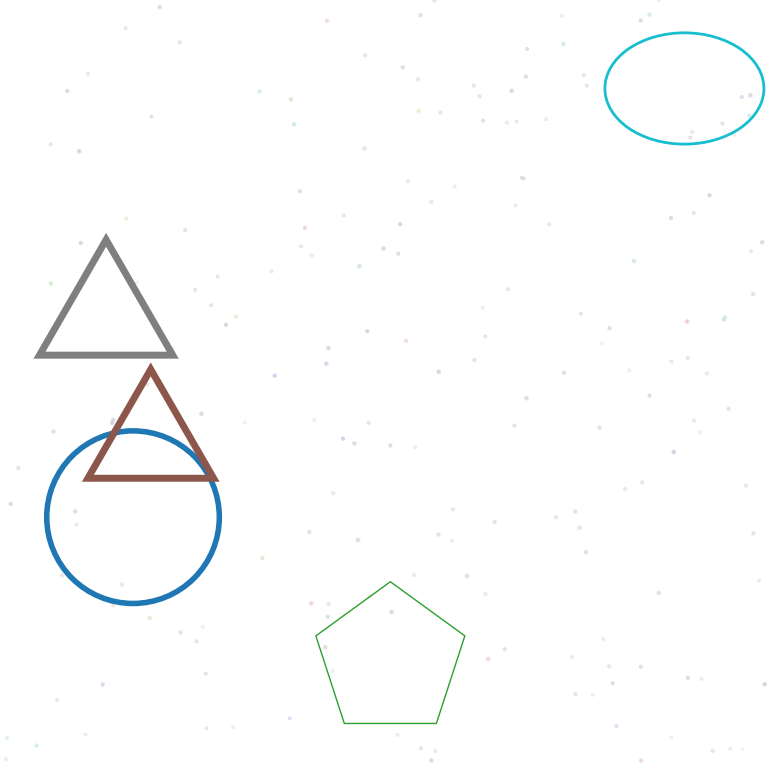[{"shape": "circle", "thickness": 2, "radius": 0.56, "center": [0.173, 0.328]}, {"shape": "pentagon", "thickness": 0.5, "radius": 0.51, "center": [0.507, 0.143]}, {"shape": "triangle", "thickness": 2.5, "radius": 0.47, "center": [0.196, 0.426]}, {"shape": "triangle", "thickness": 2.5, "radius": 0.5, "center": [0.138, 0.589]}, {"shape": "oval", "thickness": 1, "radius": 0.52, "center": [0.889, 0.885]}]